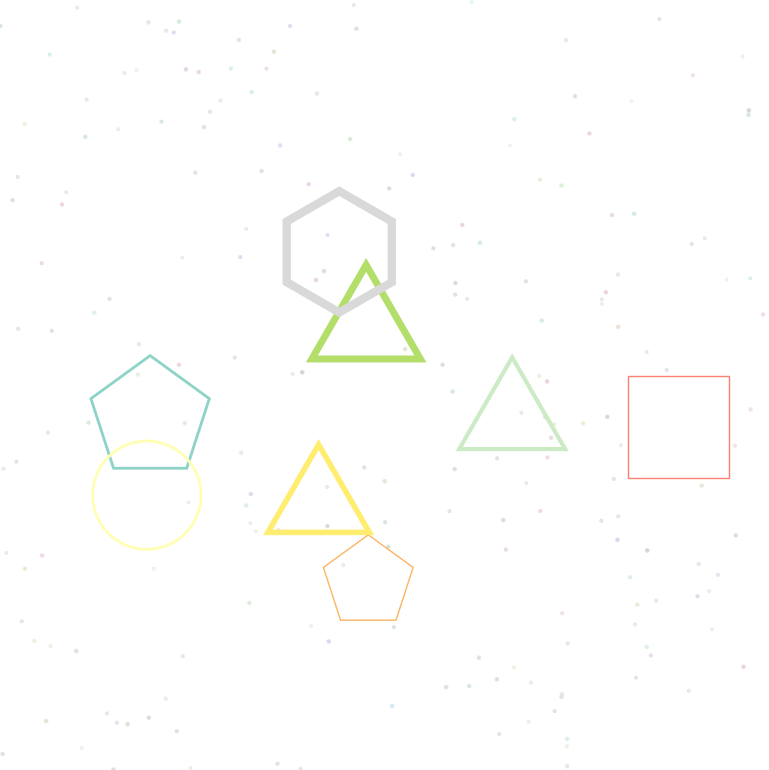[{"shape": "pentagon", "thickness": 1, "radius": 0.4, "center": [0.195, 0.457]}, {"shape": "circle", "thickness": 1, "radius": 0.35, "center": [0.191, 0.357]}, {"shape": "square", "thickness": 0.5, "radius": 0.33, "center": [0.881, 0.446]}, {"shape": "pentagon", "thickness": 0.5, "radius": 0.31, "center": [0.478, 0.244]}, {"shape": "triangle", "thickness": 2.5, "radius": 0.41, "center": [0.475, 0.575]}, {"shape": "hexagon", "thickness": 3, "radius": 0.39, "center": [0.441, 0.673]}, {"shape": "triangle", "thickness": 1.5, "radius": 0.4, "center": [0.665, 0.457]}, {"shape": "triangle", "thickness": 2, "radius": 0.38, "center": [0.414, 0.347]}]